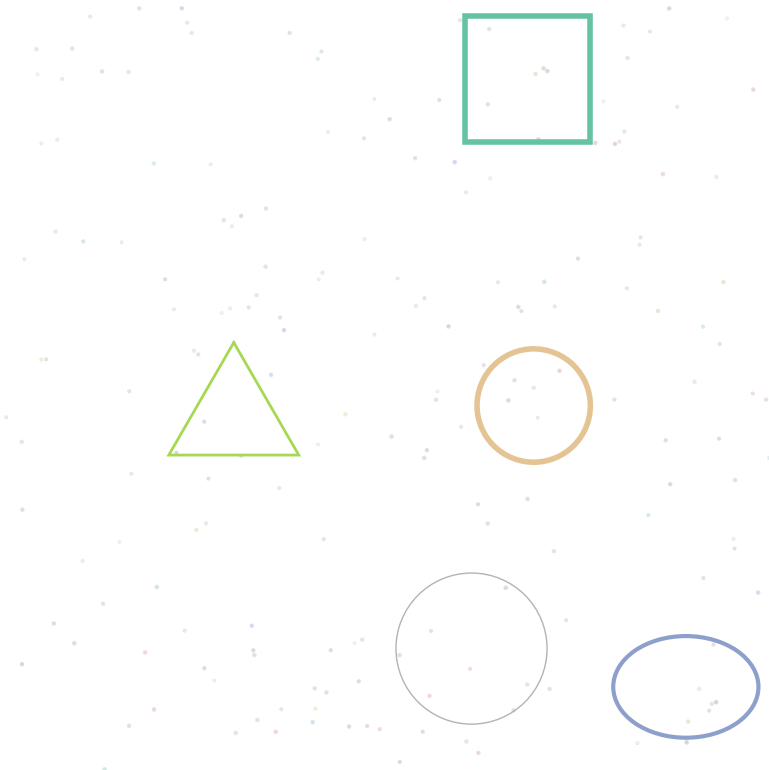[{"shape": "square", "thickness": 2, "radius": 0.41, "center": [0.685, 0.897]}, {"shape": "oval", "thickness": 1.5, "radius": 0.47, "center": [0.891, 0.108]}, {"shape": "triangle", "thickness": 1, "radius": 0.49, "center": [0.304, 0.458]}, {"shape": "circle", "thickness": 2, "radius": 0.37, "center": [0.693, 0.473]}, {"shape": "circle", "thickness": 0.5, "radius": 0.49, "center": [0.612, 0.158]}]